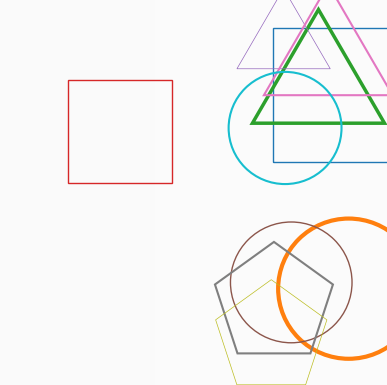[{"shape": "square", "thickness": 1, "radius": 0.87, "center": [0.877, 0.754]}, {"shape": "circle", "thickness": 3, "radius": 0.91, "center": [0.9, 0.25]}, {"shape": "triangle", "thickness": 2.5, "radius": 0.98, "center": [0.822, 0.778]}, {"shape": "square", "thickness": 1, "radius": 0.67, "center": [0.309, 0.658]}, {"shape": "triangle", "thickness": 0.5, "radius": 0.7, "center": [0.732, 0.891]}, {"shape": "circle", "thickness": 1, "radius": 0.78, "center": [0.752, 0.267]}, {"shape": "triangle", "thickness": 1.5, "radius": 0.96, "center": [0.847, 0.849]}, {"shape": "pentagon", "thickness": 1.5, "radius": 0.8, "center": [0.707, 0.212]}, {"shape": "pentagon", "thickness": 0.5, "radius": 0.75, "center": [0.7, 0.123]}, {"shape": "circle", "thickness": 1.5, "radius": 0.73, "center": [0.736, 0.668]}]